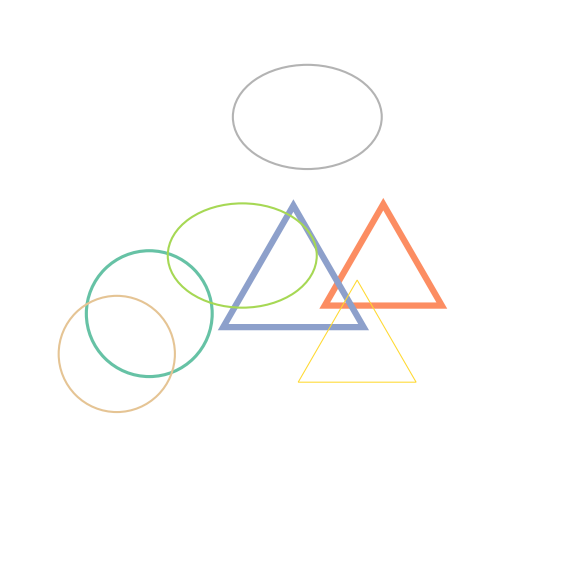[{"shape": "circle", "thickness": 1.5, "radius": 0.54, "center": [0.258, 0.456]}, {"shape": "triangle", "thickness": 3, "radius": 0.59, "center": [0.664, 0.529]}, {"shape": "triangle", "thickness": 3, "radius": 0.7, "center": [0.508, 0.503]}, {"shape": "oval", "thickness": 1, "radius": 0.65, "center": [0.42, 0.557]}, {"shape": "triangle", "thickness": 0.5, "radius": 0.59, "center": [0.618, 0.396]}, {"shape": "circle", "thickness": 1, "radius": 0.5, "center": [0.202, 0.386]}, {"shape": "oval", "thickness": 1, "radius": 0.64, "center": [0.532, 0.797]}]